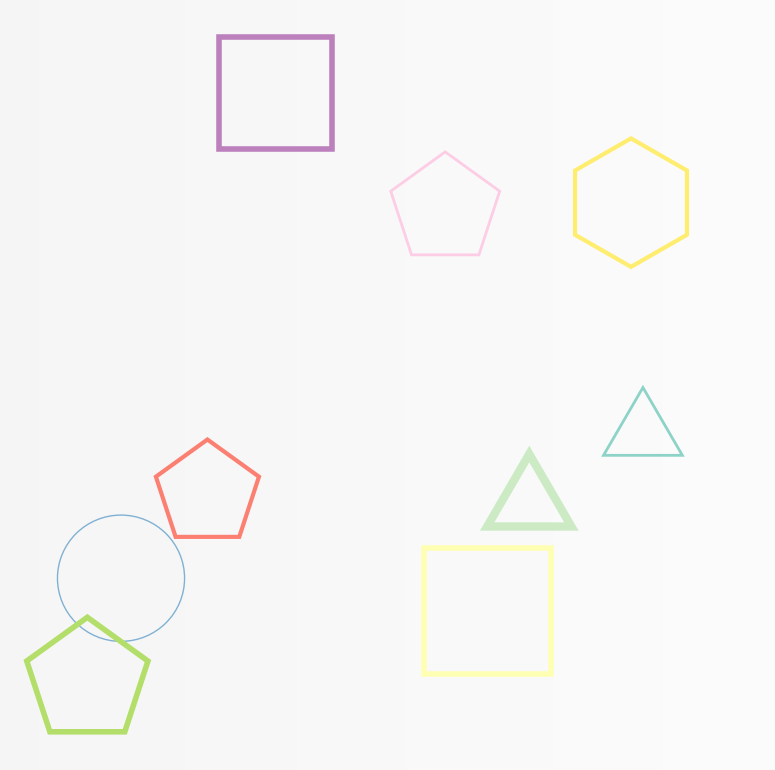[{"shape": "triangle", "thickness": 1, "radius": 0.29, "center": [0.83, 0.438]}, {"shape": "square", "thickness": 2, "radius": 0.41, "center": [0.629, 0.207]}, {"shape": "pentagon", "thickness": 1.5, "radius": 0.35, "center": [0.268, 0.359]}, {"shape": "circle", "thickness": 0.5, "radius": 0.41, "center": [0.156, 0.249]}, {"shape": "pentagon", "thickness": 2, "radius": 0.41, "center": [0.113, 0.116]}, {"shape": "pentagon", "thickness": 1, "radius": 0.37, "center": [0.574, 0.729]}, {"shape": "square", "thickness": 2, "radius": 0.36, "center": [0.356, 0.88]}, {"shape": "triangle", "thickness": 3, "radius": 0.31, "center": [0.683, 0.348]}, {"shape": "hexagon", "thickness": 1.5, "radius": 0.42, "center": [0.814, 0.737]}]